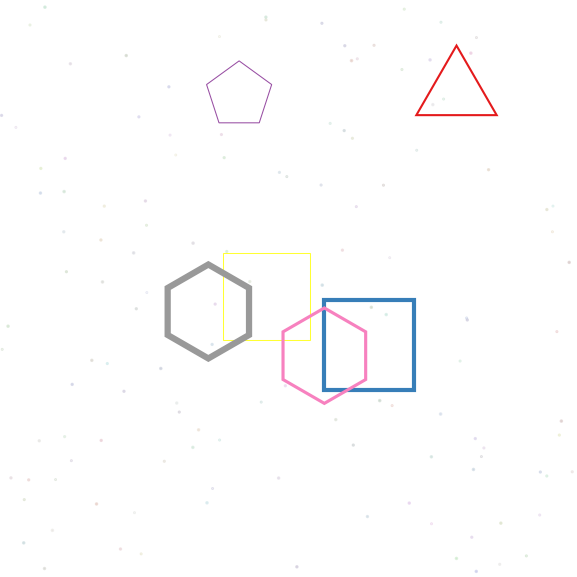[{"shape": "triangle", "thickness": 1, "radius": 0.4, "center": [0.791, 0.84]}, {"shape": "square", "thickness": 2, "radius": 0.39, "center": [0.639, 0.402]}, {"shape": "pentagon", "thickness": 0.5, "radius": 0.3, "center": [0.414, 0.834]}, {"shape": "square", "thickness": 0.5, "radius": 0.38, "center": [0.461, 0.486]}, {"shape": "hexagon", "thickness": 1.5, "radius": 0.41, "center": [0.562, 0.383]}, {"shape": "hexagon", "thickness": 3, "radius": 0.41, "center": [0.361, 0.46]}]